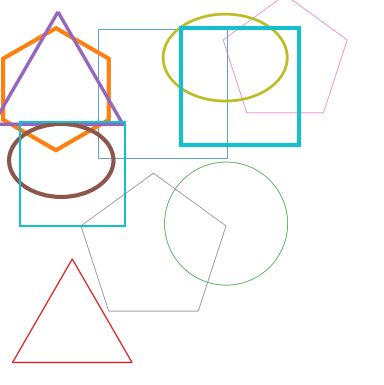[{"shape": "square", "thickness": 0.5, "radius": 0.84, "center": [0.423, 0.757]}, {"shape": "hexagon", "thickness": 3, "radius": 0.79, "center": [0.145, 0.768]}, {"shape": "circle", "thickness": 0.5, "radius": 0.8, "center": [0.587, 0.419]}, {"shape": "triangle", "thickness": 1, "radius": 0.9, "center": [0.188, 0.148]}, {"shape": "triangle", "thickness": 2.5, "radius": 0.97, "center": [0.151, 0.774]}, {"shape": "oval", "thickness": 3, "radius": 0.68, "center": [0.159, 0.583]}, {"shape": "pentagon", "thickness": 0.5, "radius": 0.85, "center": [0.741, 0.844]}, {"shape": "pentagon", "thickness": 0.5, "radius": 0.99, "center": [0.399, 0.352]}, {"shape": "oval", "thickness": 2, "radius": 0.81, "center": [0.585, 0.85]}, {"shape": "square", "thickness": 1.5, "radius": 0.68, "center": [0.189, 0.548]}, {"shape": "square", "thickness": 3, "radius": 0.76, "center": [0.623, 0.775]}]